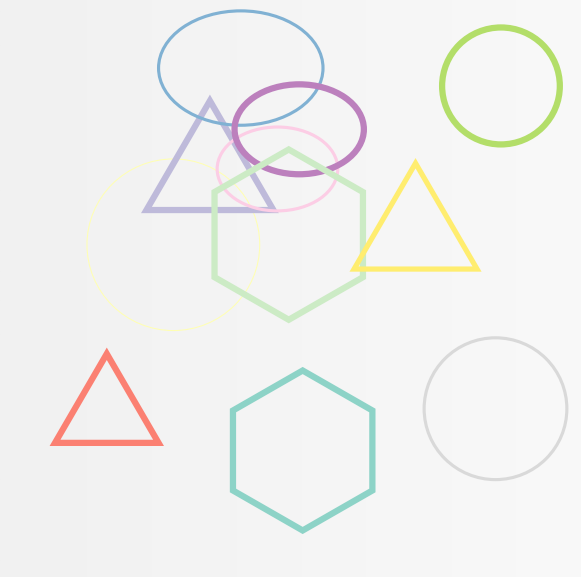[{"shape": "hexagon", "thickness": 3, "radius": 0.69, "center": [0.521, 0.219]}, {"shape": "circle", "thickness": 0.5, "radius": 0.74, "center": [0.298, 0.575]}, {"shape": "triangle", "thickness": 3, "radius": 0.63, "center": [0.361, 0.698]}, {"shape": "triangle", "thickness": 3, "radius": 0.51, "center": [0.184, 0.284]}, {"shape": "oval", "thickness": 1.5, "radius": 0.71, "center": [0.414, 0.881]}, {"shape": "circle", "thickness": 3, "radius": 0.51, "center": [0.862, 0.85]}, {"shape": "oval", "thickness": 1.5, "radius": 0.52, "center": [0.477, 0.707]}, {"shape": "circle", "thickness": 1.5, "radius": 0.61, "center": [0.852, 0.291]}, {"shape": "oval", "thickness": 3, "radius": 0.56, "center": [0.515, 0.775]}, {"shape": "hexagon", "thickness": 3, "radius": 0.74, "center": [0.497, 0.593]}, {"shape": "triangle", "thickness": 2.5, "radius": 0.61, "center": [0.715, 0.594]}]